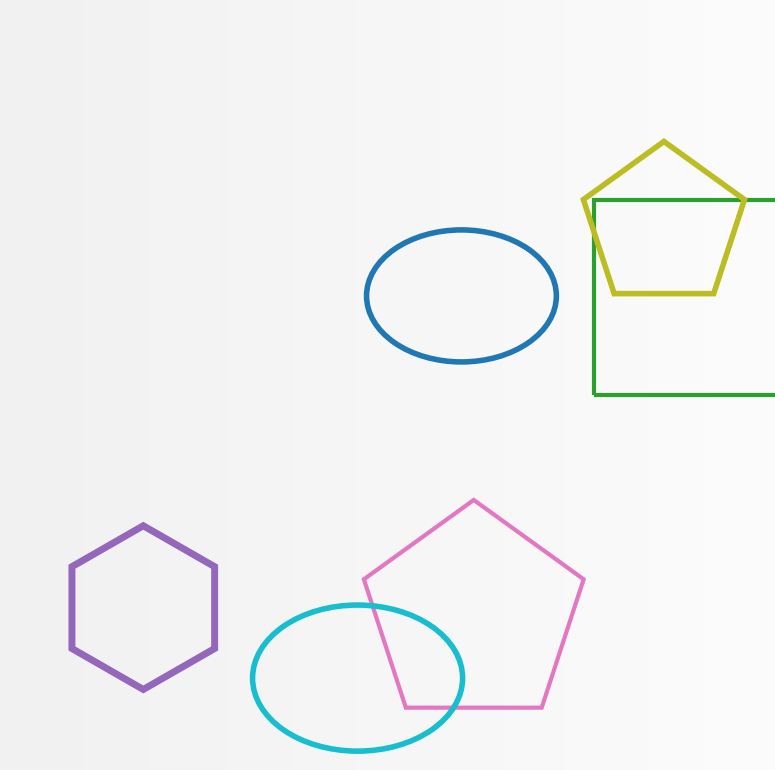[{"shape": "oval", "thickness": 2, "radius": 0.61, "center": [0.595, 0.616]}, {"shape": "square", "thickness": 1.5, "radius": 0.63, "center": [0.893, 0.614]}, {"shape": "hexagon", "thickness": 2.5, "radius": 0.53, "center": [0.185, 0.211]}, {"shape": "pentagon", "thickness": 1.5, "radius": 0.75, "center": [0.611, 0.202]}, {"shape": "pentagon", "thickness": 2, "radius": 0.55, "center": [0.857, 0.707]}, {"shape": "oval", "thickness": 2, "radius": 0.68, "center": [0.461, 0.119]}]